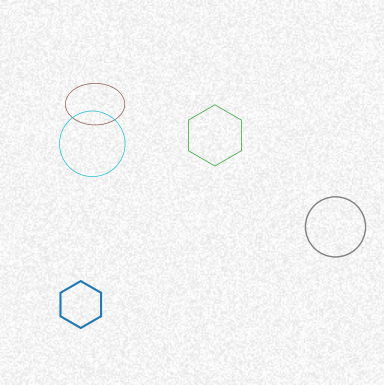[{"shape": "hexagon", "thickness": 1.5, "radius": 0.3, "center": [0.21, 0.209]}, {"shape": "hexagon", "thickness": 0.5, "radius": 0.4, "center": [0.558, 0.648]}, {"shape": "oval", "thickness": 0.5, "radius": 0.39, "center": [0.247, 0.729]}, {"shape": "circle", "thickness": 1, "radius": 0.39, "center": [0.871, 0.411]}, {"shape": "circle", "thickness": 0.5, "radius": 0.43, "center": [0.24, 0.626]}]